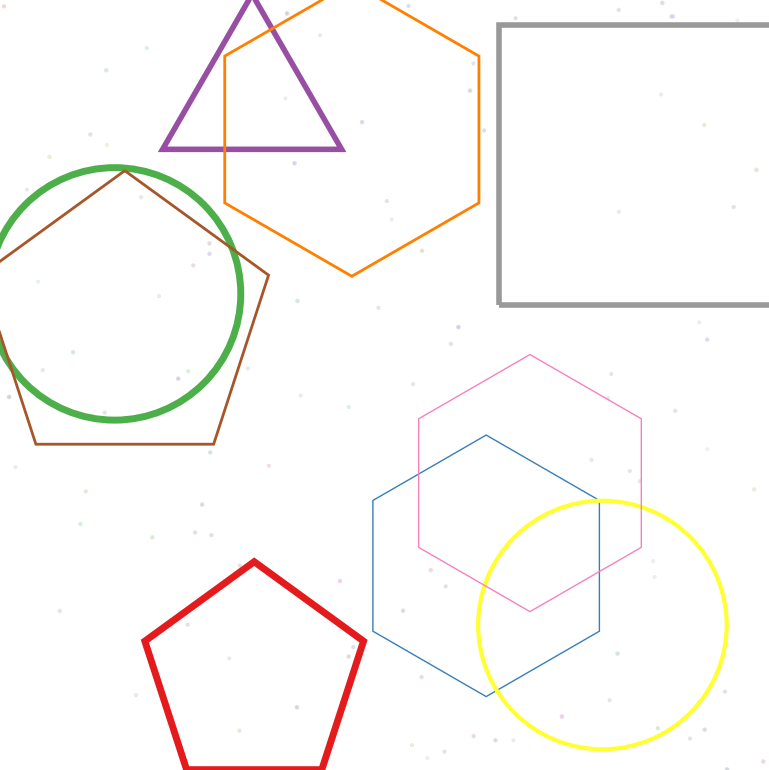[{"shape": "pentagon", "thickness": 2.5, "radius": 0.75, "center": [0.33, 0.121]}, {"shape": "hexagon", "thickness": 0.5, "radius": 0.85, "center": [0.631, 0.265]}, {"shape": "circle", "thickness": 2.5, "radius": 0.82, "center": [0.149, 0.618]}, {"shape": "triangle", "thickness": 2, "radius": 0.67, "center": [0.327, 0.873]}, {"shape": "hexagon", "thickness": 1, "radius": 0.95, "center": [0.457, 0.832]}, {"shape": "circle", "thickness": 1.5, "radius": 0.81, "center": [0.782, 0.188]}, {"shape": "pentagon", "thickness": 1, "radius": 0.98, "center": [0.162, 0.582]}, {"shape": "hexagon", "thickness": 0.5, "radius": 0.83, "center": [0.688, 0.373]}, {"shape": "square", "thickness": 2, "radius": 0.91, "center": [0.829, 0.786]}]